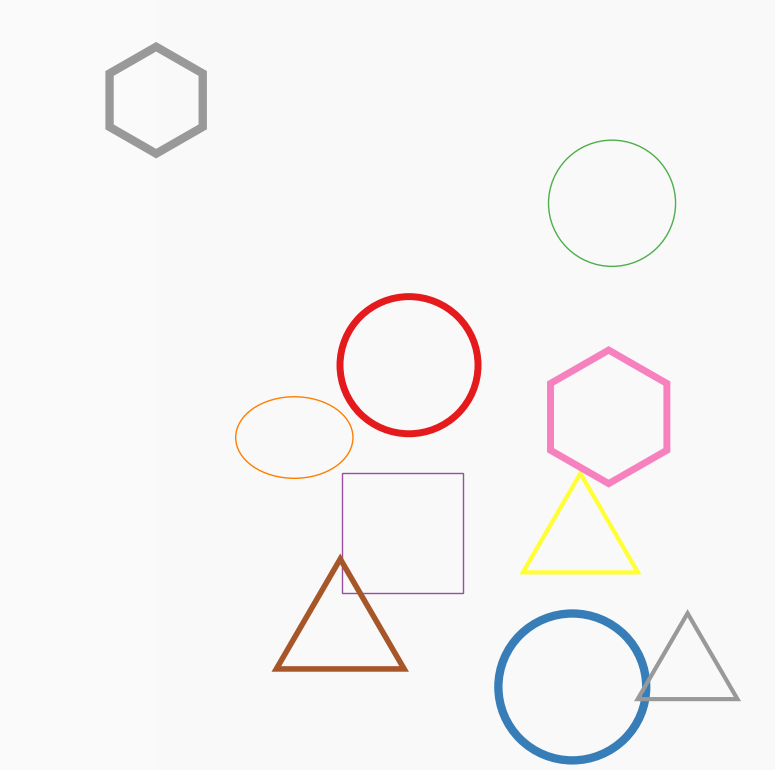[{"shape": "circle", "thickness": 2.5, "radius": 0.45, "center": [0.528, 0.526]}, {"shape": "circle", "thickness": 3, "radius": 0.48, "center": [0.738, 0.108]}, {"shape": "circle", "thickness": 0.5, "radius": 0.41, "center": [0.79, 0.736]}, {"shape": "square", "thickness": 0.5, "radius": 0.39, "center": [0.52, 0.308]}, {"shape": "oval", "thickness": 0.5, "radius": 0.38, "center": [0.38, 0.432]}, {"shape": "triangle", "thickness": 1.5, "radius": 0.43, "center": [0.749, 0.299]}, {"shape": "triangle", "thickness": 2, "radius": 0.48, "center": [0.439, 0.179]}, {"shape": "hexagon", "thickness": 2.5, "radius": 0.43, "center": [0.785, 0.459]}, {"shape": "hexagon", "thickness": 3, "radius": 0.35, "center": [0.201, 0.87]}, {"shape": "triangle", "thickness": 1.5, "radius": 0.37, "center": [0.887, 0.129]}]